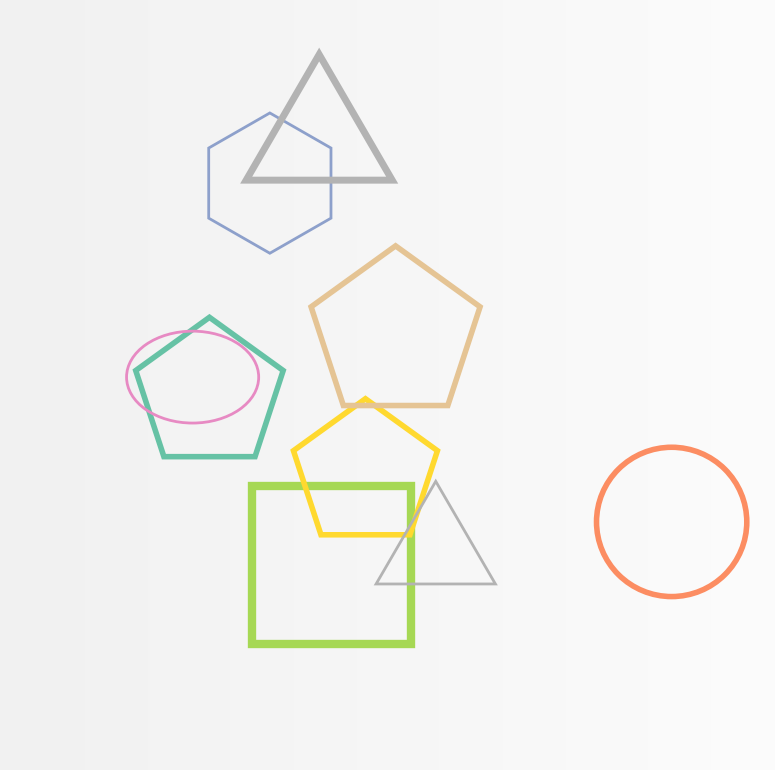[{"shape": "pentagon", "thickness": 2, "radius": 0.5, "center": [0.27, 0.488]}, {"shape": "circle", "thickness": 2, "radius": 0.48, "center": [0.867, 0.322]}, {"shape": "hexagon", "thickness": 1, "radius": 0.46, "center": [0.348, 0.762]}, {"shape": "oval", "thickness": 1, "radius": 0.43, "center": [0.249, 0.51]}, {"shape": "square", "thickness": 3, "radius": 0.51, "center": [0.428, 0.266]}, {"shape": "pentagon", "thickness": 2, "radius": 0.49, "center": [0.472, 0.384]}, {"shape": "pentagon", "thickness": 2, "radius": 0.57, "center": [0.51, 0.566]}, {"shape": "triangle", "thickness": 1, "radius": 0.44, "center": [0.562, 0.286]}, {"shape": "triangle", "thickness": 2.5, "radius": 0.54, "center": [0.412, 0.82]}]